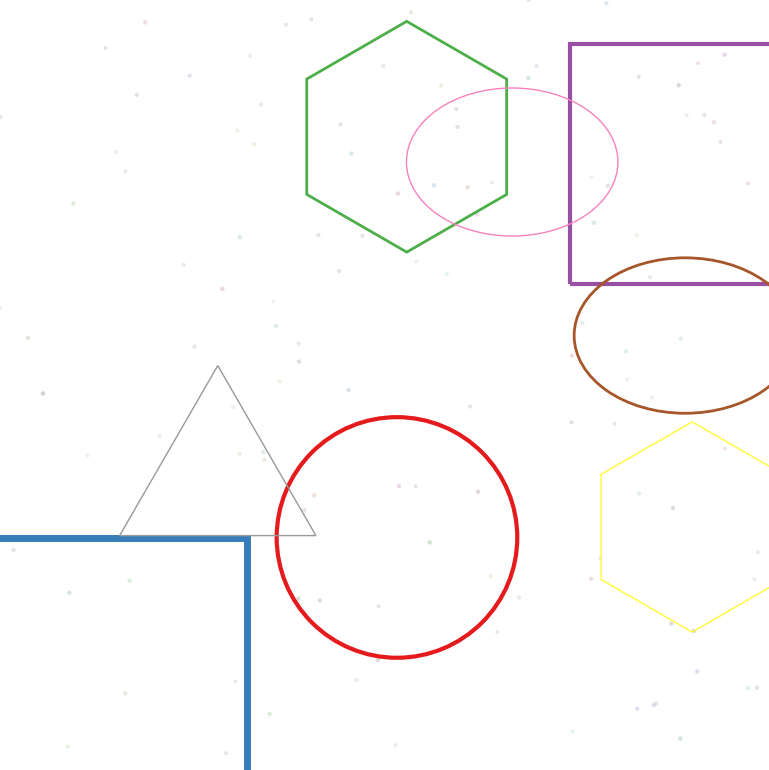[{"shape": "circle", "thickness": 1.5, "radius": 0.78, "center": [0.516, 0.302]}, {"shape": "square", "thickness": 2.5, "radius": 0.83, "center": [0.155, 0.135]}, {"shape": "hexagon", "thickness": 1, "radius": 0.75, "center": [0.528, 0.822]}, {"shape": "square", "thickness": 1.5, "radius": 0.78, "center": [0.896, 0.787]}, {"shape": "hexagon", "thickness": 0.5, "radius": 0.68, "center": [0.899, 0.316]}, {"shape": "oval", "thickness": 1, "radius": 0.72, "center": [0.89, 0.564]}, {"shape": "oval", "thickness": 0.5, "radius": 0.69, "center": [0.665, 0.79]}, {"shape": "triangle", "thickness": 0.5, "radius": 0.74, "center": [0.283, 0.378]}]